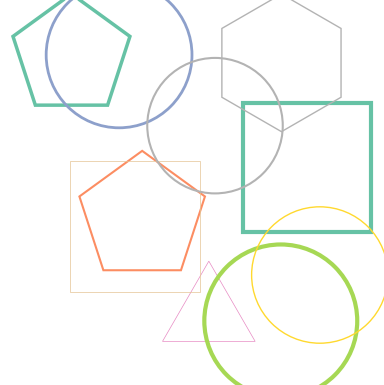[{"shape": "pentagon", "thickness": 2.5, "radius": 0.8, "center": [0.186, 0.856]}, {"shape": "square", "thickness": 3, "radius": 0.84, "center": [0.797, 0.564]}, {"shape": "pentagon", "thickness": 1.5, "radius": 0.86, "center": [0.369, 0.437]}, {"shape": "circle", "thickness": 2, "radius": 0.95, "center": [0.309, 0.857]}, {"shape": "triangle", "thickness": 0.5, "radius": 0.69, "center": [0.542, 0.183]}, {"shape": "circle", "thickness": 3, "radius": 0.99, "center": [0.729, 0.166]}, {"shape": "circle", "thickness": 1, "radius": 0.89, "center": [0.831, 0.286]}, {"shape": "square", "thickness": 0.5, "radius": 0.85, "center": [0.351, 0.413]}, {"shape": "circle", "thickness": 1.5, "radius": 0.88, "center": [0.558, 0.674]}, {"shape": "hexagon", "thickness": 1, "radius": 0.89, "center": [0.731, 0.837]}]